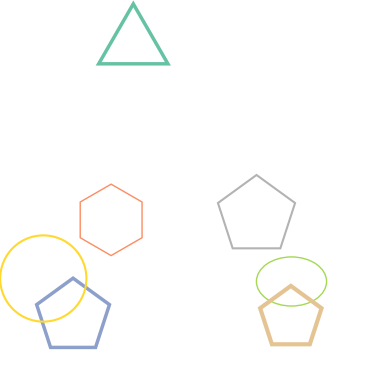[{"shape": "triangle", "thickness": 2.5, "radius": 0.52, "center": [0.346, 0.886]}, {"shape": "hexagon", "thickness": 1, "radius": 0.46, "center": [0.289, 0.429]}, {"shape": "pentagon", "thickness": 2.5, "radius": 0.5, "center": [0.19, 0.178]}, {"shape": "oval", "thickness": 1, "radius": 0.46, "center": [0.757, 0.269]}, {"shape": "circle", "thickness": 1.5, "radius": 0.56, "center": [0.112, 0.277]}, {"shape": "pentagon", "thickness": 3, "radius": 0.42, "center": [0.755, 0.174]}, {"shape": "pentagon", "thickness": 1.5, "radius": 0.53, "center": [0.666, 0.44]}]